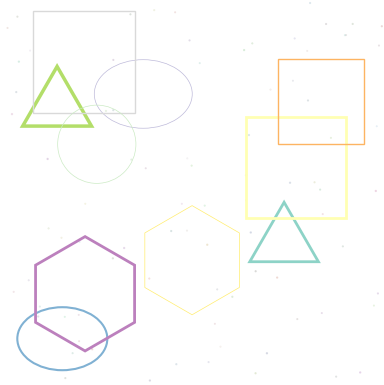[{"shape": "triangle", "thickness": 2, "radius": 0.51, "center": [0.738, 0.372]}, {"shape": "square", "thickness": 2, "radius": 0.65, "center": [0.768, 0.565]}, {"shape": "oval", "thickness": 0.5, "radius": 0.64, "center": [0.372, 0.756]}, {"shape": "oval", "thickness": 1.5, "radius": 0.58, "center": [0.162, 0.12]}, {"shape": "square", "thickness": 1, "radius": 0.55, "center": [0.834, 0.737]}, {"shape": "triangle", "thickness": 2.5, "radius": 0.52, "center": [0.148, 0.724]}, {"shape": "square", "thickness": 1, "radius": 0.66, "center": [0.218, 0.838]}, {"shape": "hexagon", "thickness": 2, "radius": 0.74, "center": [0.221, 0.237]}, {"shape": "circle", "thickness": 0.5, "radius": 0.51, "center": [0.251, 0.625]}, {"shape": "hexagon", "thickness": 0.5, "radius": 0.71, "center": [0.499, 0.324]}]